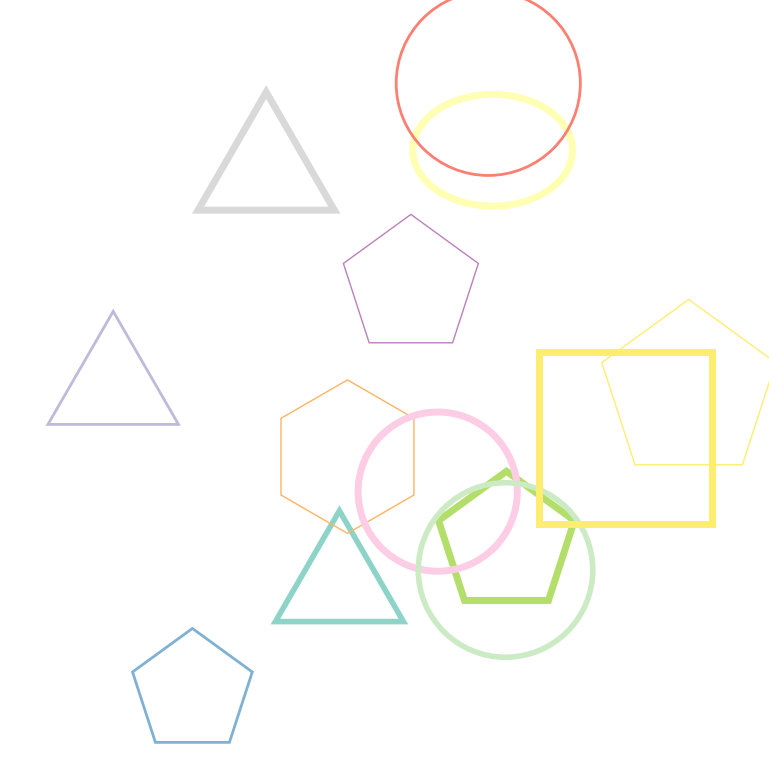[{"shape": "triangle", "thickness": 2, "radius": 0.48, "center": [0.441, 0.241]}, {"shape": "oval", "thickness": 2.5, "radius": 0.52, "center": [0.64, 0.805]}, {"shape": "triangle", "thickness": 1, "radius": 0.49, "center": [0.147, 0.498]}, {"shape": "circle", "thickness": 1, "radius": 0.6, "center": [0.634, 0.892]}, {"shape": "pentagon", "thickness": 1, "radius": 0.41, "center": [0.25, 0.102]}, {"shape": "hexagon", "thickness": 0.5, "radius": 0.5, "center": [0.451, 0.407]}, {"shape": "pentagon", "thickness": 2.5, "radius": 0.46, "center": [0.658, 0.295]}, {"shape": "circle", "thickness": 2.5, "radius": 0.52, "center": [0.568, 0.362]}, {"shape": "triangle", "thickness": 2.5, "radius": 0.51, "center": [0.346, 0.778]}, {"shape": "pentagon", "thickness": 0.5, "radius": 0.46, "center": [0.534, 0.629]}, {"shape": "circle", "thickness": 2, "radius": 0.57, "center": [0.657, 0.26]}, {"shape": "pentagon", "thickness": 0.5, "radius": 0.59, "center": [0.894, 0.492]}, {"shape": "square", "thickness": 2.5, "radius": 0.56, "center": [0.812, 0.431]}]